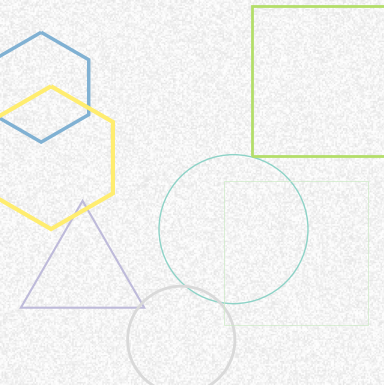[{"shape": "circle", "thickness": 1, "radius": 0.97, "center": [0.606, 0.405]}, {"shape": "triangle", "thickness": 1.5, "radius": 0.93, "center": [0.214, 0.293]}, {"shape": "hexagon", "thickness": 2.5, "radius": 0.71, "center": [0.107, 0.773]}, {"shape": "square", "thickness": 2, "radius": 0.97, "center": [0.848, 0.79]}, {"shape": "circle", "thickness": 2, "radius": 0.7, "center": [0.471, 0.117]}, {"shape": "square", "thickness": 0.5, "radius": 0.93, "center": [0.769, 0.342]}, {"shape": "hexagon", "thickness": 3, "radius": 0.93, "center": [0.133, 0.59]}]